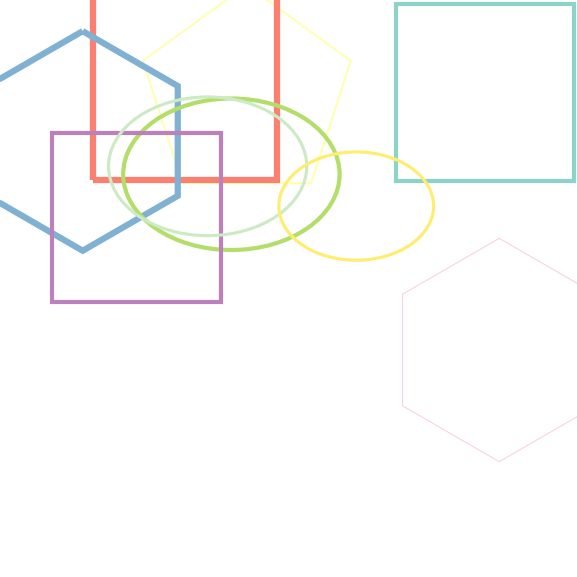[{"shape": "square", "thickness": 2, "radius": 0.77, "center": [0.84, 0.839]}, {"shape": "pentagon", "thickness": 1, "radius": 0.95, "center": [0.427, 0.835]}, {"shape": "square", "thickness": 3, "radius": 0.79, "center": [0.32, 0.847]}, {"shape": "hexagon", "thickness": 3, "radius": 0.95, "center": [0.143, 0.755]}, {"shape": "oval", "thickness": 2, "radius": 0.94, "center": [0.401, 0.697]}, {"shape": "hexagon", "thickness": 0.5, "radius": 0.97, "center": [0.865, 0.393]}, {"shape": "square", "thickness": 2, "radius": 0.73, "center": [0.236, 0.622]}, {"shape": "oval", "thickness": 1.5, "radius": 0.86, "center": [0.36, 0.711]}, {"shape": "oval", "thickness": 1.5, "radius": 0.67, "center": [0.617, 0.642]}]